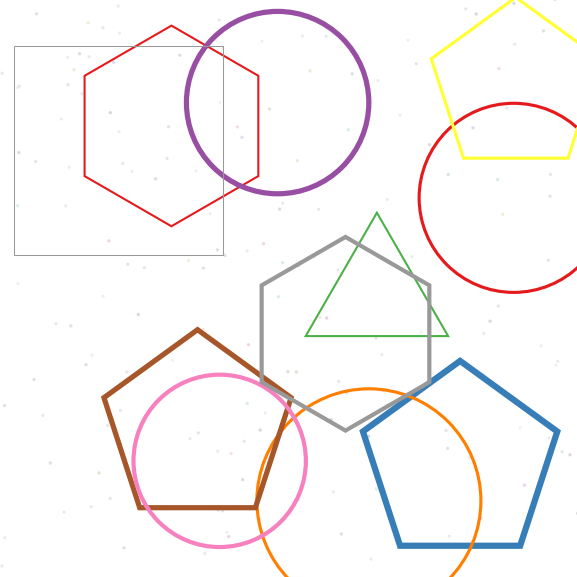[{"shape": "circle", "thickness": 1.5, "radius": 0.82, "center": [0.89, 0.657]}, {"shape": "hexagon", "thickness": 1, "radius": 0.87, "center": [0.297, 0.781]}, {"shape": "pentagon", "thickness": 3, "radius": 0.88, "center": [0.797, 0.197]}, {"shape": "triangle", "thickness": 1, "radius": 0.71, "center": [0.653, 0.488]}, {"shape": "circle", "thickness": 2.5, "radius": 0.79, "center": [0.481, 0.821]}, {"shape": "circle", "thickness": 1.5, "radius": 0.97, "center": [0.639, 0.132]}, {"shape": "pentagon", "thickness": 1.5, "radius": 0.77, "center": [0.893, 0.85]}, {"shape": "pentagon", "thickness": 2.5, "radius": 0.85, "center": [0.342, 0.258]}, {"shape": "circle", "thickness": 2, "radius": 0.75, "center": [0.38, 0.201]}, {"shape": "square", "thickness": 0.5, "radius": 0.9, "center": [0.205, 0.739]}, {"shape": "hexagon", "thickness": 2, "radius": 0.84, "center": [0.598, 0.421]}]